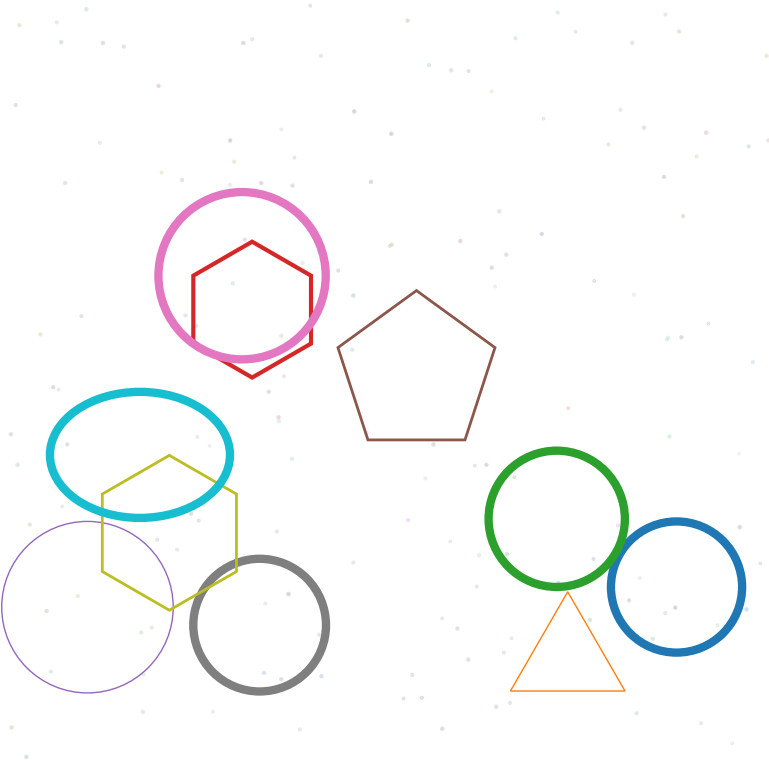[{"shape": "circle", "thickness": 3, "radius": 0.43, "center": [0.879, 0.238]}, {"shape": "triangle", "thickness": 0.5, "radius": 0.43, "center": [0.737, 0.146]}, {"shape": "circle", "thickness": 3, "radius": 0.44, "center": [0.723, 0.326]}, {"shape": "hexagon", "thickness": 1.5, "radius": 0.44, "center": [0.327, 0.598]}, {"shape": "circle", "thickness": 0.5, "radius": 0.56, "center": [0.114, 0.211]}, {"shape": "pentagon", "thickness": 1, "radius": 0.54, "center": [0.541, 0.515]}, {"shape": "circle", "thickness": 3, "radius": 0.54, "center": [0.314, 0.642]}, {"shape": "circle", "thickness": 3, "radius": 0.43, "center": [0.337, 0.188]}, {"shape": "hexagon", "thickness": 1, "radius": 0.5, "center": [0.22, 0.308]}, {"shape": "oval", "thickness": 3, "radius": 0.58, "center": [0.182, 0.409]}]